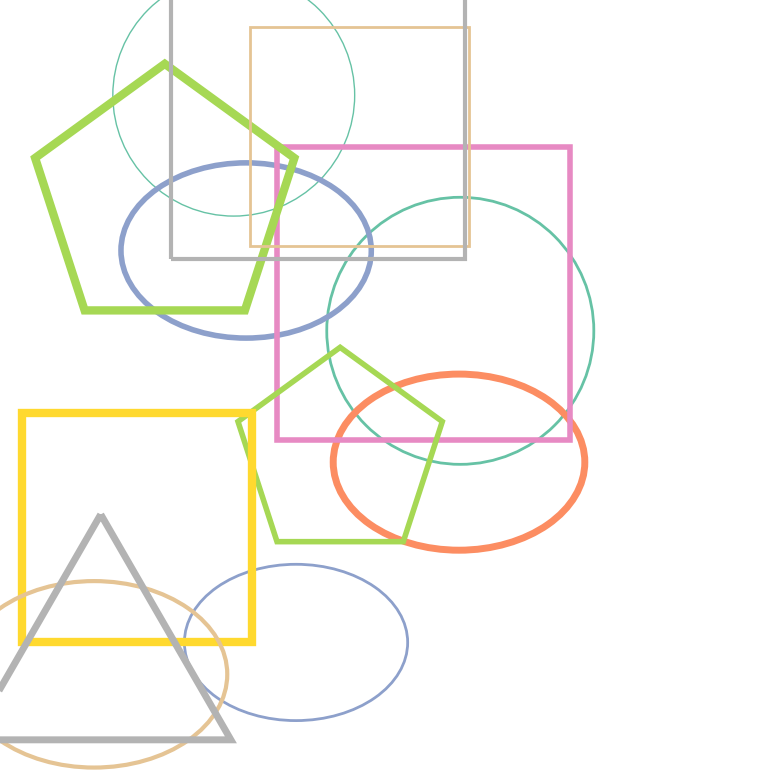[{"shape": "circle", "thickness": 0.5, "radius": 0.79, "center": [0.304, 0.876]}, {"shape": "circle", "thickness": 1, "radius": 0.87, "center": [0.598, 0.57]}, {"shape": "oval", "thickness": 2.5, "radius": 0.82, "center": [0.596, 0.4]}, {"shape": "oval", "thickness": 2, "radius": 0.81, "center": [0.32, 0.675]}, {"shape": "oval", "thickness": 1, "radius": 0.72, "center": [0.384, 0.166]}, {"shape": "square", "thickness": 2, "radius": 0.95, "center": [0.55, 0.619]}, {"shape": "pentagon", "thickness": 3, "radius": 0.89, "center": [0.214, 0.74]}, {"shape": "pentagon", "thickness": 2, "radius": 0.7, "center": [0.442, 0.409]}, {"shape": "square", "thickness": 3, "radius": 0.75, "center": [0.178, 0.315]}, {"shape": "oval", "thickness": 1.5, "radius": 0.86, "center": [0.122, 0.124]}, {"shape": "square", "thickness": 1, "radius": 0.71, "center": [0.467, 0.823]}, {"shape": "triangle", "thickness": 2.5, "radius": 0.98, "center": [0.131, 0.137]}, {"shape": "square", "thickness": 1.5, "radius": 0.95, "center": [0.413, 0.854]}]